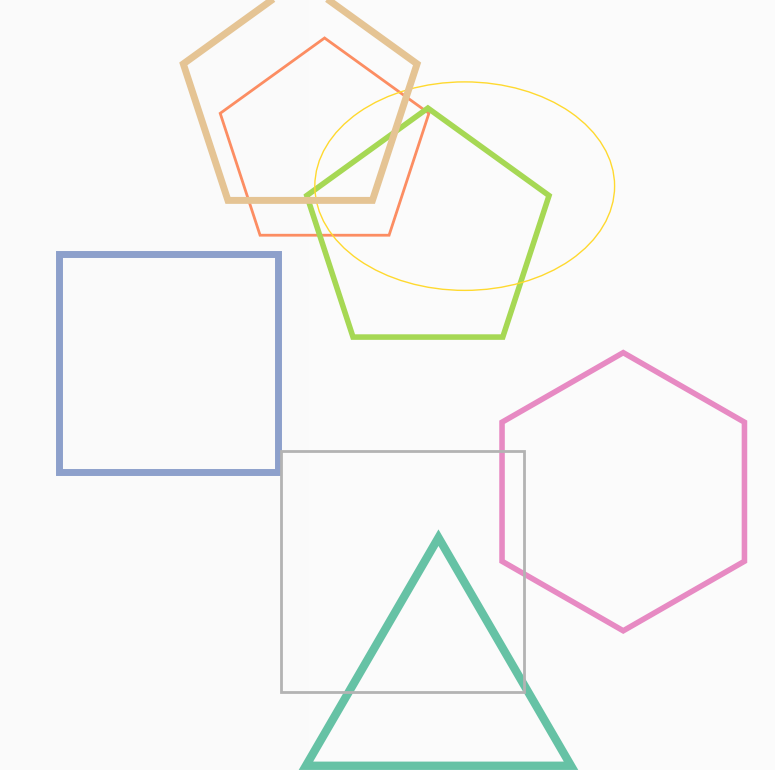[{"shape": "triangle", "thickness": 3, "radius": 0.99, "center": [0.566, 0.104]}, {"shape": "pentagon", "thickness": 1, "radius": 0.71, "center": [0.419, 0.809]}, {"shape": "square", "thickness": 2.5, "radius": 0.71, "center": [0.217, 0.529]}, {"shape": "hexagon", "thickness": 2, "radius": 0.9, "center": [0.804, 0.361]}, {"shape": "pentagon", "thickness": 2, "radius": 0.82, "center": [0.552, 0.695]}, {"shape": "oval", "thickness": 0.5, "radius": 0.97, "center": [0.6, 0.758]}, {"shape": "pentagon", "thickness": 2.5, "radius": 0.79, "center": [0.387, 0.868]}, {"shape": "square", "thickness": 1, "radius": 0.78, "center": [0.519, 0.257]}]